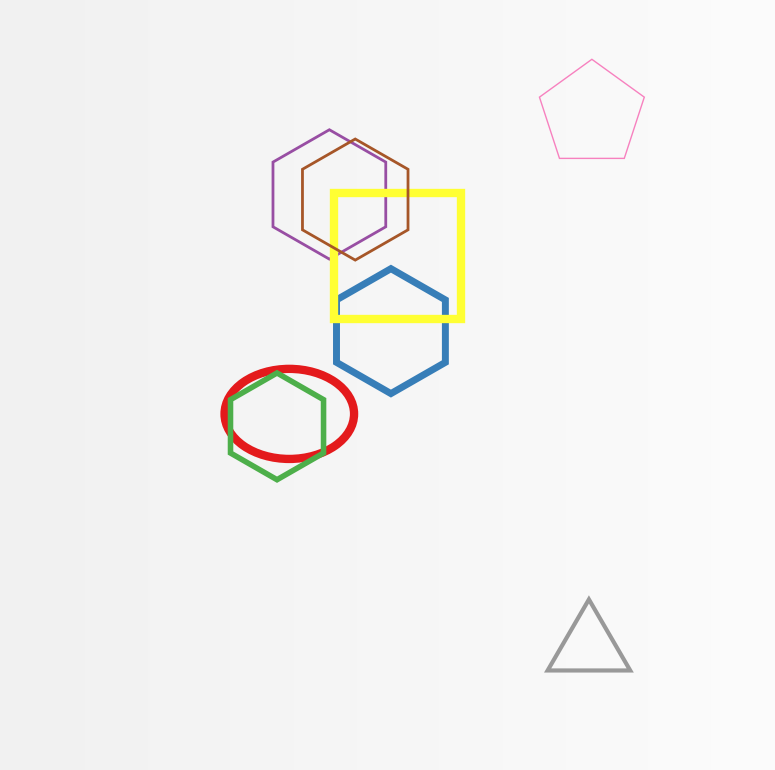[{"shape": "oval", "thickness": 3, "radius": 0.42, "center": [0.373, 0.462]}, {"shape": "hexagon", "thickness": 2.5, "radius": 0.41, "center": [0.504, 0.57]}, {"shape": "hexagon", "thickness": 2, "radius": 0.35, "center": [0.357, 0.446]}, {"shape": "hexagon", "thickness": 1, "radius": 0.42, "center": [0.425, 0.747]}, {"shape": "square", "thickness": 3, "radius": 0.41, "center": [0.513, 0.667]}, {"shape": "hexagon", "thickness": 1, "radius": 0.39, "center": [0.458, 0.741]}, {"shape": "pentagon", "thickness": 0.5, "radius": 0.36, "center": [0.764, 0.852]}, {"shape": "triangle", "thickness": 1.5, "radius": 0.31, "center": [0.76, 0.16]}]